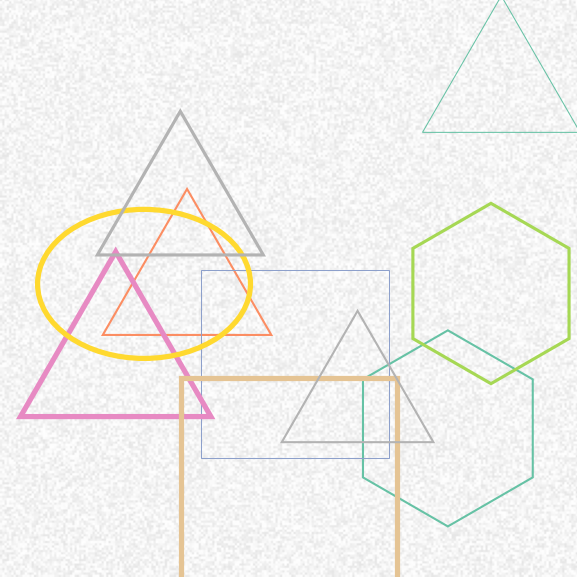[{"shape": "hexagon", "thickness": 1, "radius": 0.85, "center": [0.776, 0.257]}, {"shape": "triangle", "thickness": 0.5, "radius": 0.79, "center": [0.868, 0.849]}, {"shape": "triangle", "thickness": 1, "radius": 0.84, "center": [0.324, 0.503]}, {"shape": "square", "thickness": 0.5, "radius": 0.81, "center": [0.511, 0.369]}, {"shape": "triangle", "thickness": 2.5, "radius": 0.95, "center": [0.2, 0.373]}, {"shape": "hexagon", "thickness": 1.5, "radius": 0.78, "center": [0.85, 0.491]}, {"shape": "oval", "thickness": 2.5, "radius": 0.92, "center": [0.249, 0.508]}, {"shape": "square", "thickness": 2.5, "radius": 0.93, "center": [0.5, 0.158]}, {"shape": "triangle", "thickness": 1.5, "radius": 0.83, "center": [0.312, 0.641]}, {"shape": "triangle", "thickness": 1, "radius": 0.76, "center": [0.619, 0.309]}]